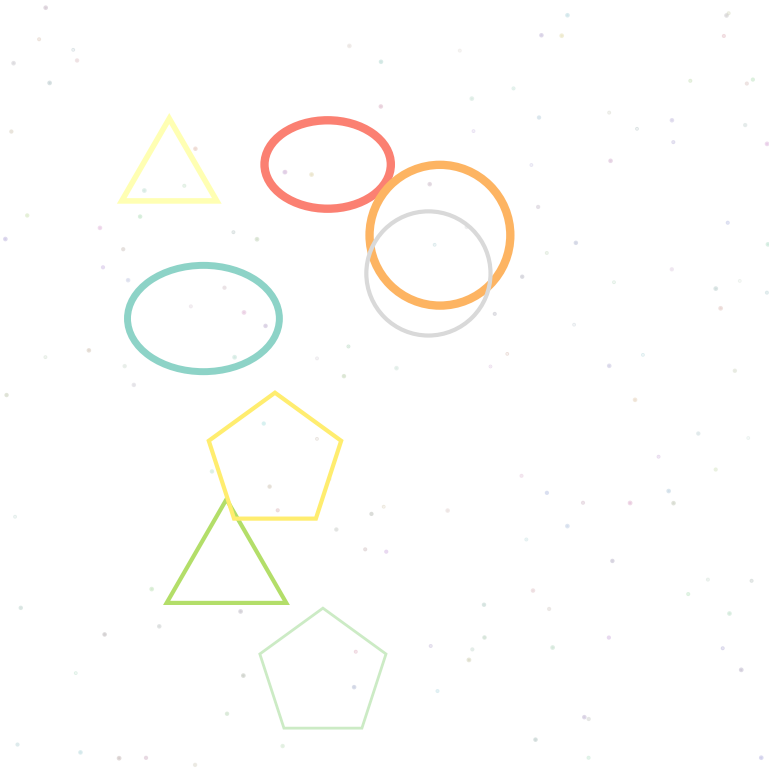[{"shape": "oval", "thickness": 2.5, "radius": 0.49, "center": [0.264, 0.586]}, {"shape": "triangle", "thickness": 2, "radius": 0.36, "center": [0.22, 0.775]}, {"shape": "oval", "thickness": 3, "radius": 0.41, "center": [0.426, 0.786]}, {"shape": "circle", "thickness": 3, "radius": 0.46, "center": [0.571, 0.695]}, {"shape": "triangle", "thickness": 1.5, "radius": 0.45, "center": [0.294, 0.262]}, {"shape": "circle", "thickness": 1.5, "radius": 0.4, "center": [0.556, 0.645]}, {"shape": "pentagon", "thickness": 1, "radius": 0.43, "center": [0.419, 0.124]}, {"shape": "pentagon", "thickness": 1.5, "radius": 0.45, "center": [0.357, 0.4]}]